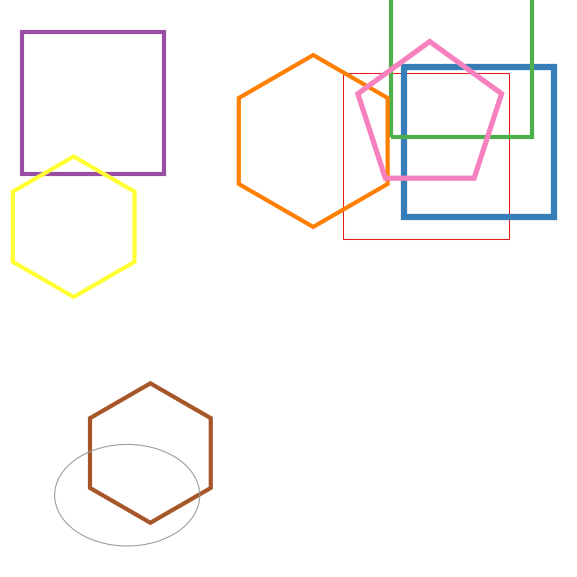[{"shape": "square", "thickness": 0.5, "radius": 0.72, "center": [0.738, 0.73]}, {"shape": "square", "thickness": 3, "radius": 0.65, "center": [0.829, 0.753]}, {"shape": "square", "thickness": 2, "radius": 0.61, "center": [0.8, 0.884]}, {"shape": "square", "thickness": 2, "radius": 0.62, "center": [0.16, 0.821]}, {"shape": "hexagon", "thickness": 2, "radius": 0.74, "center": [0.542, 0.755]}, {"shape": "hexagon", "thickness": 2, "radius": 0.61, "center": [0.128, 0.607]}, {"shape": "hexagon", "thickness": 2, "radius": 0.6, "center": [0.26, 0.215]}, {"shape": "pentagon", "thickness": 2.5, "radius": 0.65, "center": [0.744, 0.796]}, {"shape": "oval", "thickness": 0.5, "radius": 0.63, "center": [0.22, 0.142]}]